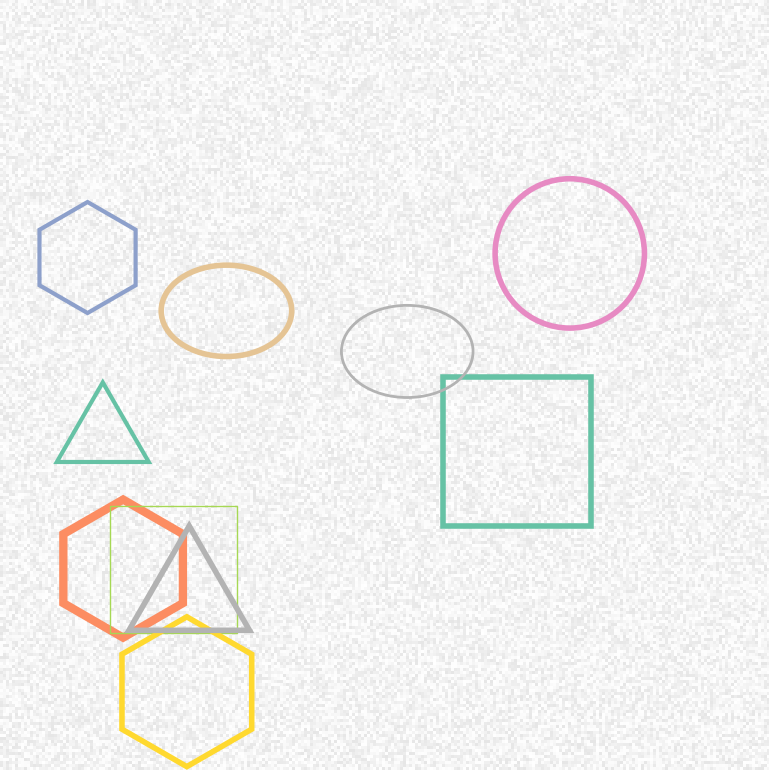[{"shape": "square", "thickness": 2, "radius": 0.48, "center": [0.671, 0.414]}, {"shape": "triangle", "thickness": 1.5, "radius": 0.34, "center": [0.133, 0.434]}, {"shape": "hexagon", "thickness": 3, "radius": 0.45, "center": [0.16, 0.262]}, {"shape": "hexagon", "thickness": 1.5, "radius": 0.36, "center": [0.114, 0.666]}, {"shape": "circle", "thickness": 2, "radius": 0.48, "center": [0.74, 0.671]}, {"shape": "square", "thickness": 0.5, "radius": 0.41, "center": [0.226, 0.26]}, {"shape": "hexagon", "thickness": 2, "radius": 0.49, "center": [0.243, 0.102]}, {"shape": "oval", "thickness": 2, "radius": 0.42, "center": [0.294, 0.596]}, {"shape": "triangle", "thickness": 2, "radius": 0.45, "center": [0.246, 0.227]}, {"shape": "oval", "thickness": 1, "radius": 0.43, "center": [0.529, 0.544]}]